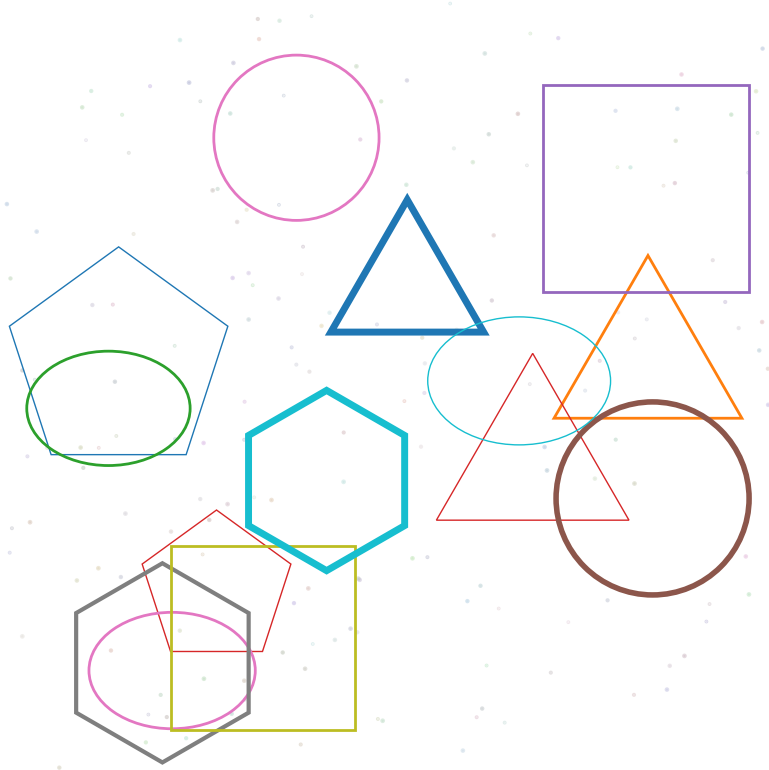[{"shape": "triangle", "thickness": 2.5, "radius": 0.57, "center": [0.529, 0.626]}, {"shape": "pentagon", "thickness": 0.5, "radius": 0.75, "center": [0.154, 0.53]}, {"shape": "triangle", "thickness": 1, "radius": 0.7, "center": [0.842, 0.527]}, {"shape": "oval", "thickness": 1, "radius": 0.53, "center": [0.141, 0.47]}, {"shape": "triangle", "thickness": 0.5, "radius": 0.72, "center": [0.692, 0.397]}, {"shape": "pentagon", "thickness": 0.5, "radius": 0.51, "center": [0.281, 0.236]}, {"shape": "square", "thickness": 1, "radius": 0.67, "center": [0.839, 0.755]}, {"shape": "circle", "thickness": 2, "radius": 0.63, "center": [0.848, 0.353]}, {"shape": "circle", "thickness": 1, "radius": 0.54, "center": [0.385, 0.821]}, {"shape": "oval", "thickness": 1, "radius": 0.54, "center": [0.224, 0.129]}, {"shape": "hexagon", "thickness": 1.5, "radius": 0.65, "center": [0.211, 0.139]}, {"shape": "square", "thickness": 1, "radius": 0.6, "center": [0.341, 0.172]}, {"shape": "oval", "thickness": 0.5, "radius": 0.59, "center": [0.674, 0.505]}, {"shape": "hexagon", "thickness": 2.5, "radius": 0.59, "center": [0.424, 0.376]}]